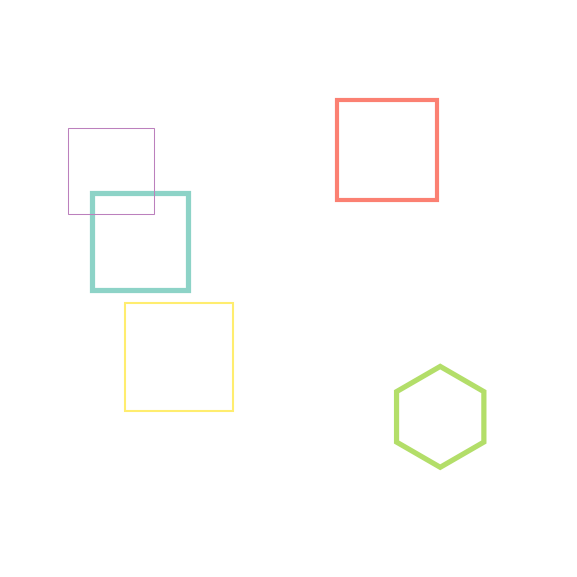[{"shape": "square", "thickness": 2.5, "radius": 0.42, "center": [0.243, 0.581]}, {"shape": "square", "thickness": 2, "radius": 0.43, "center": [0.67, 0.739]}, {"shape": "hexagon", "thickness": 2.5, "radius": 0.44, "center": [0.762, 0.277]}, {"shape": "square", "thickness": 0.5, "radius": 0.38, "center": [0.192, 0.703]}, {"shape": "square", "thickness": 1, "radius": 0.47, "center": [0.309, 0.38]}]